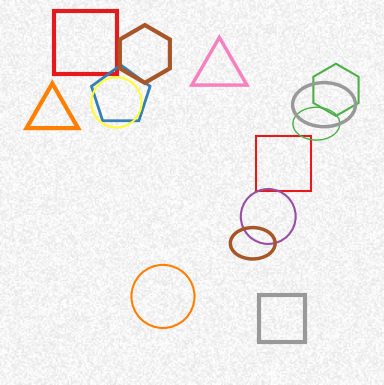[{"shape": "square", "thickness": 3, "radius": 0.41, "center": [0.222, 0.89]}, {"shape": "square", "thickness": 1.5, "radius": 0.36, "center": [0.736, 0.575]}, {"shape": "pentagon", "thickness": 2, "radius": 0.4, "center": [0.314, 0.751]}, {"shape": "hexagon", "thickness": 1.5, "radius": 0.34, "center": [0.873, 0.767]}, {"shape": "oval", "thickness": 1, "radius": 0.3, "center": [0.822, 0.679]}, {"shape": "circle", "thickness": 1.5, "radius": 0.36, "center": [0.697, 0.438]}, {"shape": "circle", "thickness": 1.5, "radius": 0.41, "center": [0.423, 0.23]}, {"shape": "triangle", "thickness": 3, "radius": 0.39, "center": [0.136, 0.706]}, {"shape": "circle", "thickness": 1.5, "radius": 0.33, "center": [0.303, 0.734]}, {"shape": "oval", "thickness": 2.5, "radius": 0.29, "center": [0.656, 0.368]}, {"shape": "hexagon", "thickness": 3, "radius": 0.38, "center": [0.376, 0.86]}, {"shape": "triangle", "thickness": 2.5, "radius": 0.41, "center": [0.57, 0.82]}, {"shape": "square", "thickness": 3, "radius": 0.3, "center": [0.733, 0.173]}, {"shape": "oval", "thickness": 2.5, "radius": 0.41, "center": [0.842, 0.728]}]